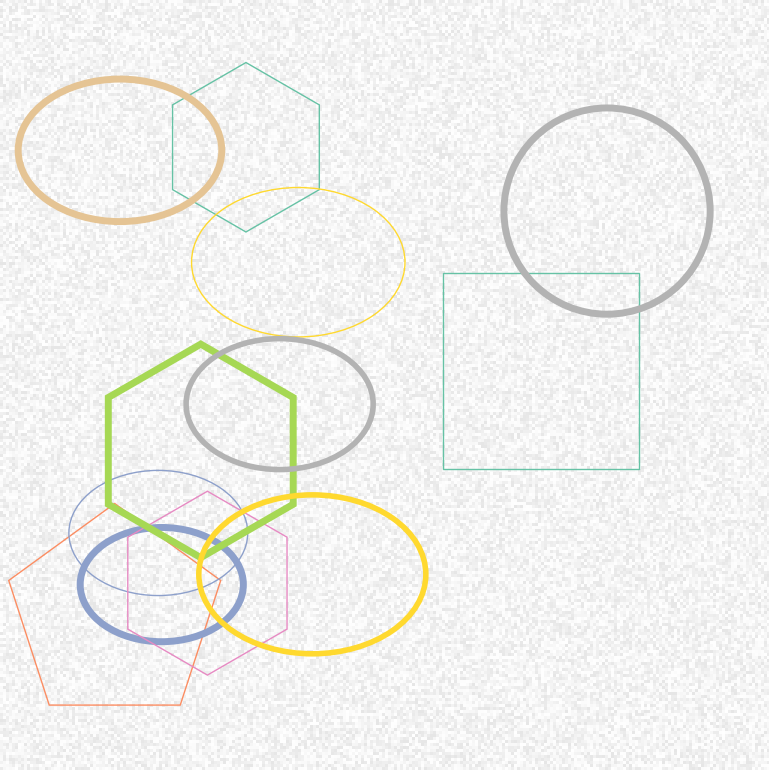[{"shape": "square", "thickness": 0.5, "radius": 0.64, "center": [0.703, 0.518]}, {"shape": "hexagon", "thickness": 0.5, "radius": 0.55, "center": [0.319, 0.809]}, {"shape": "pentagon", "thickness": 0.5, "radius": 0.72, "center": [0.149, 0.201]}, {"shape": "oval", "thickness": 2.5, "radius": 0.53, "center": [0.21, 0.241]}, {"shape": "oval", "thickness": 0.5, "radius": 0.58, "center": [0.206, 0.308]}, {"shape": "hexagon", "thickness": 0.5, "radius": 0.6, "center": [0.269, 0.243]}, {"shape": "hexagon", "thickness": 2.5, "radius": 0.69, "center": [0.261, 0.414]}, {"shape": "oval", "thickness": 2, "radius": 0.74, "center": [0.406, 0.254]}, {"shape": "oval", "thickness": 0.5, "radius": 0.69, "center": [0.387, 0.659]}, {"shape": "oval", "thickness": 2.5, "radius": 0.66, "center": [0.156, 0.805]}, {"shape": "oval", "thickness": 2, "radius": 0.61, "center": [0.363, 0.475]}, {"shape": "circle", "thickness": 2.5, "radius": 0.67, "center": [0.788, 0.726]}]